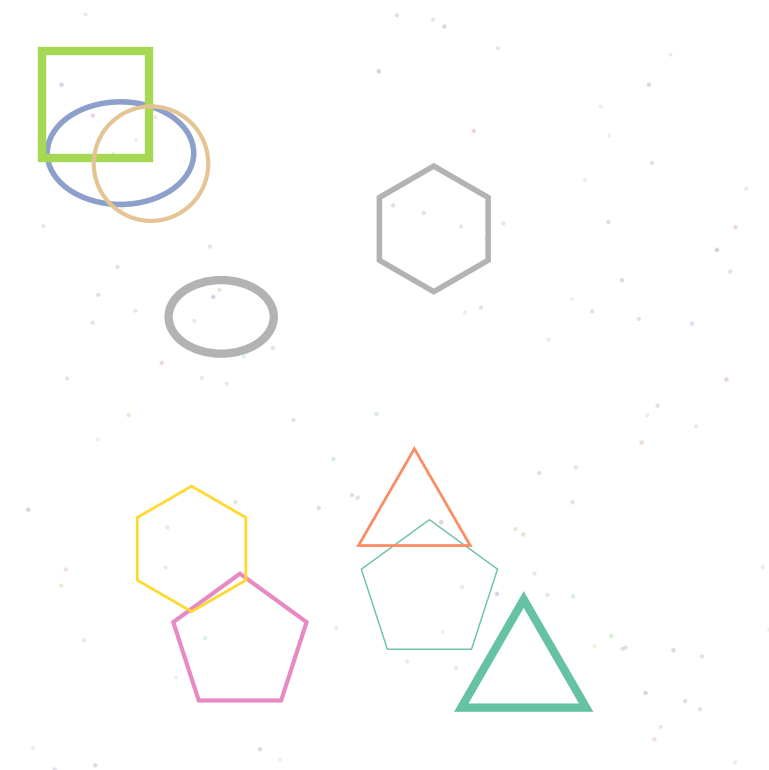[{"shape": "pentagon", "thickness": 0.5, "radius": 0.46, "center": [0.558, 0.232]}, {"shape": "triangle", "thickness": 3, "radius": 0.47, "center": [0.68, 0.128]}, {"shape": "triangle", "thickness": 1, "radius": 0.42, "center": [0.538, 0.333]}, {"shape": "oval", "thickness": 2, "radius": 0.48, "center": [0.156, 0.801]}, {"shape": "pentagon", "thickness": 1.5, "radius": 0.46, "center": [0.312, 0.164]}, {"shape": "square", "thickness": 3, "radius": 0.35, "center": [0.124, 0.864]}, {"shape": "hexagon", "thickness": 1, "radius": 0.41, "center": [0.249, 0.287]}, {"shape": "circle", "thickness": 1.5, "radius": 0.37, "center": [0.196, 0.787]}, {"shape": "hexagon", "thickness": 2, "radius": 0.41, "center": [0.563, 0.703]}, {"shape": "oval", "thickness": 3, "radius": 0.34, "center": [0.287, 0.588]}]